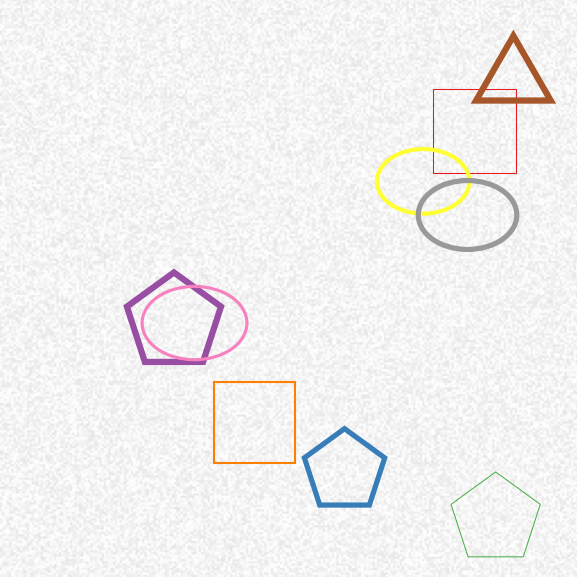[{"shape": "square", "thickness": 0.5, "radius": 0.36, "center": [0.822, 0.772]}, {"shape": "pentagon", "thickness": 2.5, "radius": 0.37, "center": [0.597, 0.184]}, {"shape": "pentagon", "thickness": 0.5, "radius": 0.41, "center": [0.858, 0.101]}, {"shape": "pentagon", "thickness": 3, "radius": 0.43, "center": [0.301, 0.442]}, {"shape": "square", "thickness": 1, "radius": 0.35, "center": [0.44, 0.268]}, {"shape": "oval", "thickness": 2, "radius": 0.4, "center": [0.733, 0.685]}, {"shape": "triangle", "thickness": 3, "radius": 0.37, "center": [0.889, 0.862]}, {"shape": "oval", "thickness": 1.5, "radius": 0.45, "center": [0.337, 0.44]}, {"shape": "oval", "thickness": 2.5, "radius": 0.43, "center": [0.81, 0.627]}]